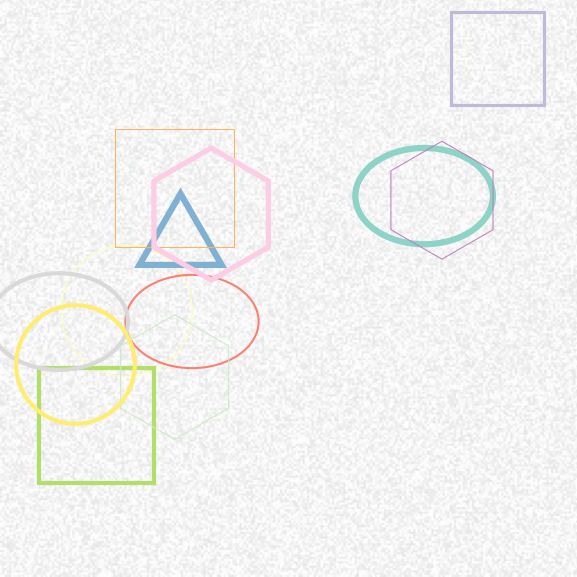[{"shape": "oval", "thickness": 3, "radius": 0.6, "center": [0.734, 0.66]}, {"shape": "circle", "thickness": 0.5, "radius": 0.57, "center": [0.219, 0.461]}, {"shape": "square", "thickness": 1.5, "radius": 0.4, "center": [0.861, 0.898]}, {"shape": "oval", "thickness": 1, "radius": 0.58, "center": [0.332, 0.442]}, {"shape": "triangle", "thickness": 3, "radius": 0.41, "center": [0.313, 0.582]}, {"shape": "square", "thickness": 0.5, "radius": 0.51, "center": [0.302, 0.673]}, {"shape": "square", "thickness": 2, "radius": 0.5, "center": [0.167, 0.262]}, {"shape": "hexagon", "thickness": 2.5, "radius": 0.57, "center": [0.366, 0.628]}, {"shape": "oval", "thickness": 2, "radius": 0.6, "center": [0.102, 0.442]}, {"shape": "hexagon", "thickness": 0.5, "radius": 0.51, "center": [0.765, 0.652]}, {"shape": "hexagon", "thickness": 0.5, "radius": 0.54, "center": [0.302, 0.346]}, {"shape": "circle", "thickness": 2, "radius": 0.51, "center": [0.131, 0.368]}]